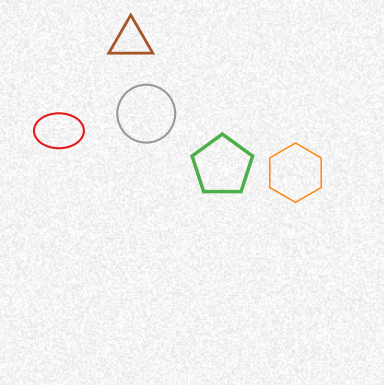[{"shape": "oval", "thickness": 1.5, "radius": 0.32, "center": [0.153, 0.66]}, {"shape": "pentagon", "thickness": 2.5, "radius": 0.41, "center": [0.578, 0.569]}, {"shape": "hexagon", "thickness": 1, "radius": 0.39, "center": [0.768, 0.551]}, {"shape": "triangle", "thickness": 2, "radius": 0.33, "center": [0.34, 0.895]}, {"shape": "circle", "thickness": 1.5, "radius": 0.38, "center": [0.38, 0.705]}]